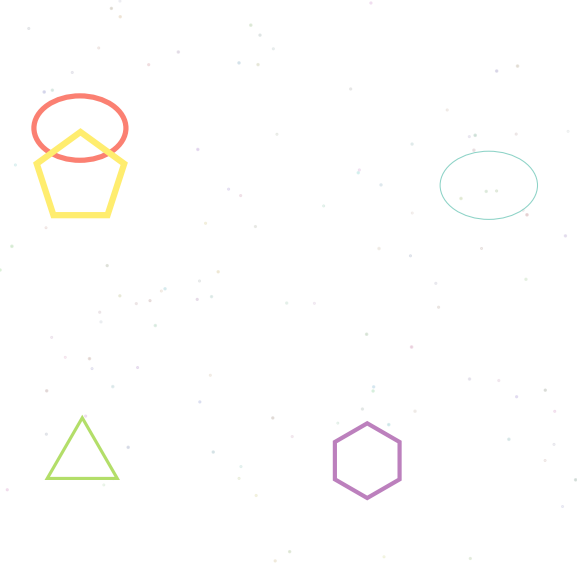[{"shape": "oval", "thickness": 0.5, "radius": 0.42, "center": [0.846, 0.678]}, {"shape": "oval", "thickness": 2.5, "radius": 0.4, "center": [0.138, 0.777]}, {"shape": "triangle", "thickness": 1.5, "radius": 0.35, "center": [0.142, 0.206]}, {"shape": "hexagon", "thickness": 2, "radius": 0.32, "center": [0.636, 0.201]}, {"shape": "pentagon", "thickness": 3, "radius": 0.4, "center": [0.139, 0.691]}]